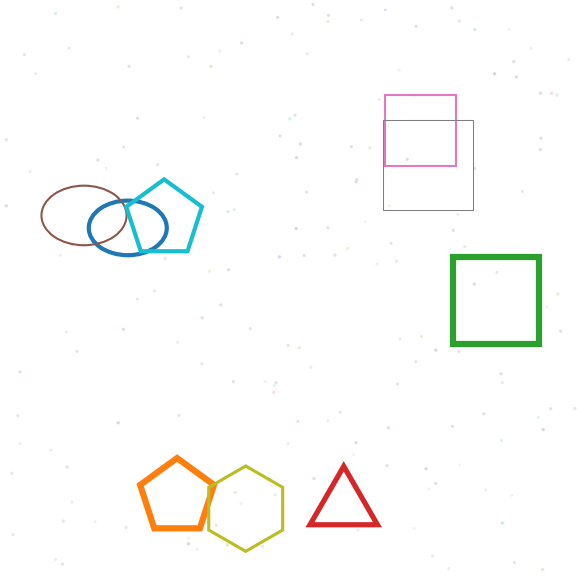[{"shape": "oval", "thickness": 2, "radius": 0.34, "center": [0.221, 0.604]}, {"shape": "pentagon", "thickness": 3, "radius": 0.34, "center": [0.307, 0.139]}, {"shape": "square", "thickness": 3, "radius": 0.37, "center": [0.859, 0.479]}, {"shape": "triangle", "thickness": 2.5, "radius": 0.34, "center": [0.595, 0.124]}, {"shape": "oval", "thickness": 1, "radius": 0.37, "center": [0.145, 0.626]}, {"shape": "square", "thickness": 1, "radius": 0.31, "center": [0.728, 0.773]}, {"shape": "square", "thickness": 0.5, "radius": 0.39, "center": [0.742, 0.713]}, {"shape": "hexagon", "thickness": 1.5, "radius": 0.37, "center": [0.425, 0.118]}, {"shape": "pentagon", "thickness": 2, "radius": 0.34, "center": [0.284, 0.62]}]